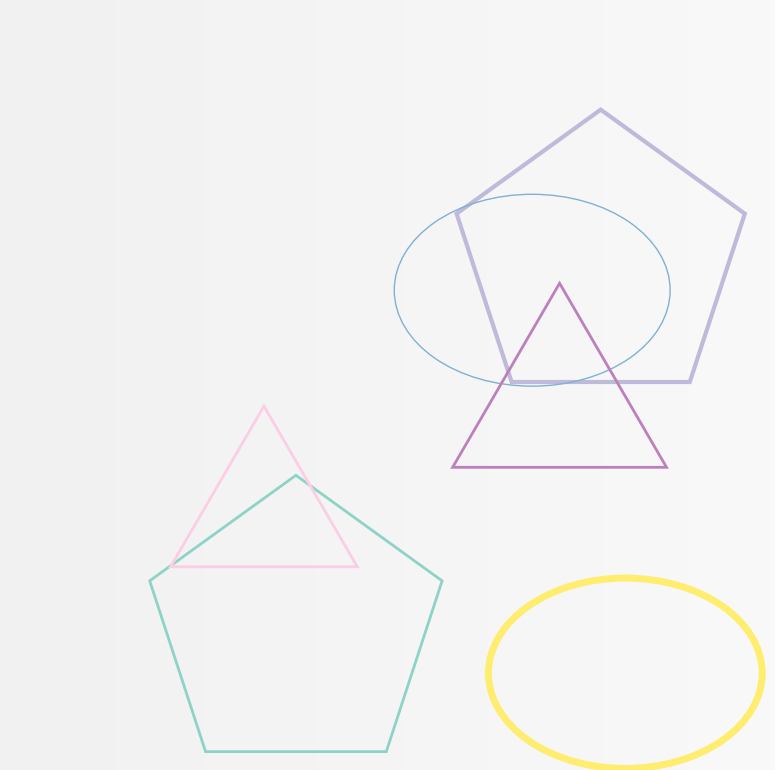[{"shape": "pentagon", "thickness": 1, "radius": 0.99, "center": [0.382, 0.184]}, {"shape": "pentagon", "thickness": 1.5, "radius": 0.98, "center": [0.775, 0.662]}, {"shape": "oval", "thickness": 0.5, "radius": 0.89, "center": [0.687, 0.623]}, {"shape": "triangle", "thickness": 1, "radius": 0.7, "center": [0.341, 0.333]}, {"shape": "triangle", "thickness": 1, "radius": 0.8, "center": [0.722, 0.473]}, {"shape": "oval", "thickness": 2.5, "radius": 0.88, "center": [0.807, 0.126]}]